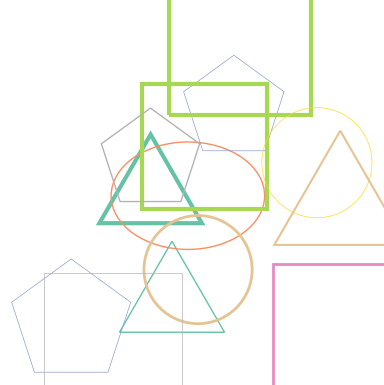[{"shape": "triangle", "thickness": 1, "radius": 0.79, "center": [0.447, 0.216]}, {"shape": "triangle", "thickness": 3, "radius": 0.77, "center": [0.391, 0.497]}, {"shape": "oval", "thickness": 1, "radius": 1.0, "center": [0.488, 0.492]}, {"shape": "pentagon", "thickness": 0.5, "radius": 0.81, "center": [0.185, 0.165]}, {"shape": "pentagon", "thickness": 0.5, "radius": 0.69, "center": [0.607, 0.719]}, {"shape": "square", "thickness": 2, "radius": 0.8, "center": [0.869, 0.154]}, {"shape": "square", "thickness": 3, "radius": 0.93, "center": [0.623, 0.887]}, {"shape": "square", "thickness": 3, "radius": 0.81, "center": [0.532, 0.619]}, {"shape": "circle", "thickness": 0.5, "radius": 0.72, "center": [0.823, 0.577]}, {"shape": "triangle", "thickness": 1.5, "radius": 0.99, "center": [0.884, 0.463]}, {"shape": "circle", "thickness": 2, "radius": 0.7, "center": [0.514, 0.3]}, {"shape": "square", "thickness": 0.5, "radius": 0.89, "center": [0.294, 0.112]}, {"shape": "pentagon", "thickness": 1, "radius": 0.67, "center": [0.391, 0.585]}]